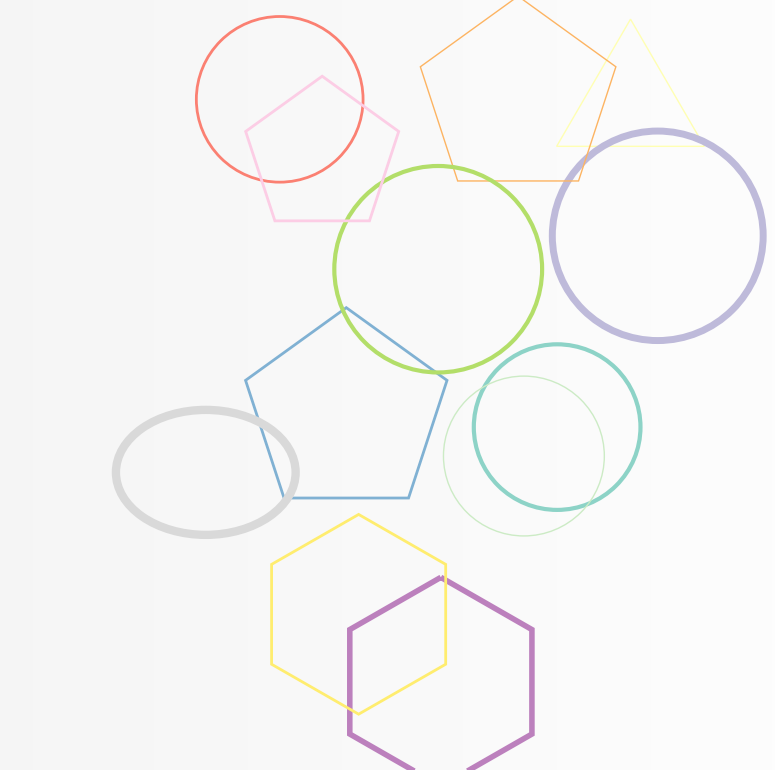[{"shape": "circle", "thickness": 1.5, "radius": 0.54, "center": [0.719, 0.445]}, {"shape": "triangle", "thickness": 0.5, "radius": 0.55, "center": [0.814, 0.865]}, {"shape": "circle", "thickness": 2.5, "radius": 0.68, "center": [0.849, 0.694]}, {"shape": "circle", "thickness": 1, "radius": 0.54, "center": [0.361, 0.871]}, {"shape": "pentagon", "thickness": 1, "radius": 0.68, "center": [0.447, 0.464]}, {"shape": "pentagon", "thickness": 0.5, "radius": 0.66, "center": [0.669, 0.872]}, {"shape": "circle", "thickness": 1.5, "radius": 0.67, "center": [0.565, 0.65]}, {"shape": "pentagon", "thickness": 1, "radius": 0.52, "center": [0.416, 0.797]}, {"shape": "oval", "thickness": 3, "radius": 0.58, "center": [0.266, 0.387]}, {"shape": "hexagon", "thickness": 2, "radius": 0.68, "center": [0.569, 0.115]}, {"shape": "circle", "thickness": 0.5, "radius": 0.52, "center": [0.676, 0.408]}, {"shape": "hexagon", "thickness": 1, "radius": 0.65, "center": [0.463, 0.202]}]